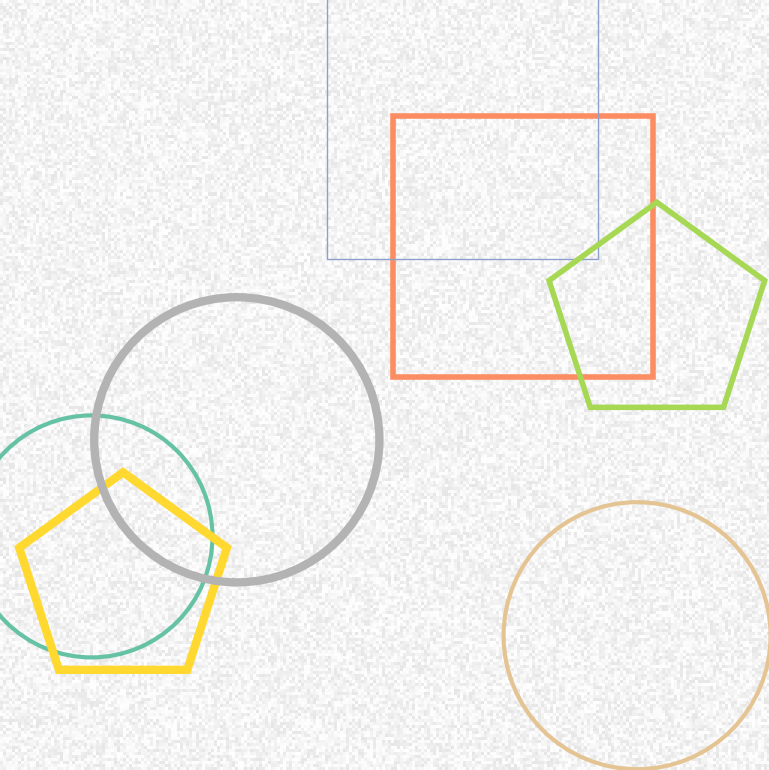[{"shape": "circle", "thickness": 1.5, "radius": 0.79, "center": [0.119, 0.303]}, {"shape": "square", "thickness": 2, "radius": 0.85, "center": [0.679, 0.68]}, {"shape": "square", "thickness": 0.5, "radius": 0.88, "center": [0.601, 0.84]}, {"shape": "pentagon", "thickness": 2, "radius": 0.74, "center": [0.853, 0.59]}, {"shape": "pentagon", "thickness": 3, "radius": 0.71, "center": [0.16, 0.245]}, {"shape": "circle", "thickness": 1.5, "radius": 0.87, "center": [0.827, 0.174]}, {"shape": "circle", "thickness": 3, "radius": 0.93, "center": [0.308, 0.429]}]